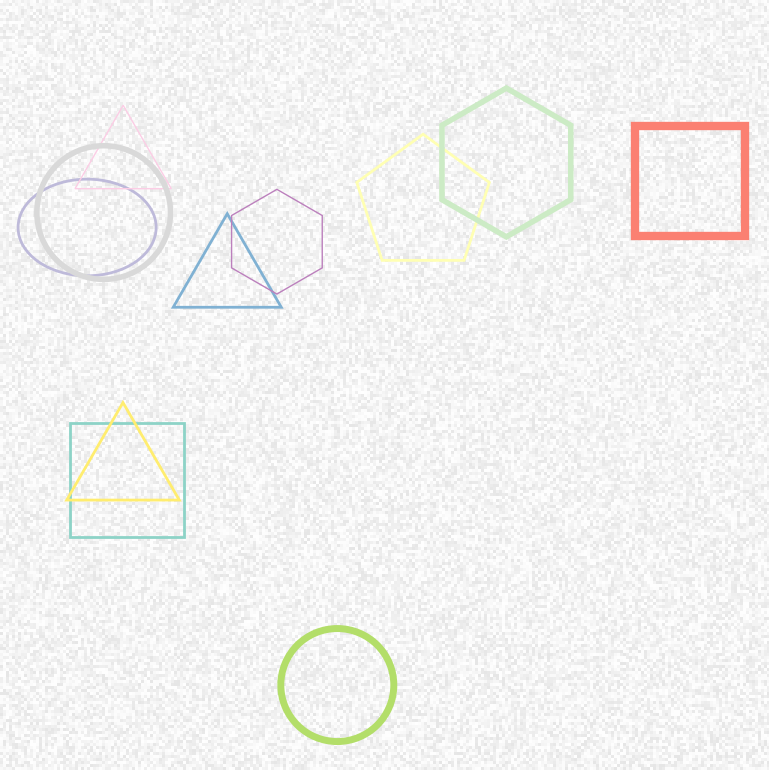[{"shape": "square", "thickness": 1, "radius": 0.37, "center": [0.165, 0.377]}, {"shape": "pentagon", "thickness": 1, "radius": 0.45, "center": [0.549, 0.735]}, {"shape": "oval", "thickness": 1, "radius": 0.45, "center": [0.113, 0.705]}, {"shape": "square", "thickness": 3, "radius": 0.36, "center": [0.897, 0.765]}, {"shape": "triangle", "thickness": 1, "radius": 0.41, "center": [0.295, 0.641]}, {"shape": "circle", "thickness": 2.5, "radius": 0.37, "center": [0.438, 0.11]}, {"shape": "triangle", "thickness": 0.5, "radius": 0.36, "center": [0.16, 0.791]}, {"shape": "circle", "thickness": 2, "radius": 0.43, "center": [0.135, 0.724]}, {"shape": "hexagon", "thickness": 0.5, "radius": 0.34, "center": [0.36, 0.686]}, {"shape": "hexagon", "thickness": 2, "radius": 0.48, "center": [0.658, 0.789]}, {"shape": "triangle", "thickness": 1, "radius": 0.42, "center": [0.16, 0.393]}]